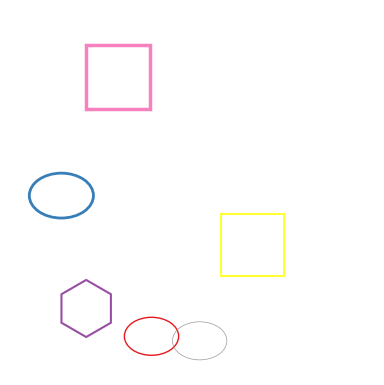[{"shape": "oval", "thickness": 1, "radius": 0.35, "center": [0.394, 0.127]}, {"shape": "oval", "thickness": 2, "radius": 0.42, "center": [0.159, 0.492]}, {"shape": "hexagon", "thickness": 1.5, "radius": 0.37, "center": [0.224, 0.199]}, {"shape": "square", "thickness": 1.5, "radius": 0.41, "center": [0.655, 0.364]}, {"shape": "square", "thickness": 2.5, "radius": 0.41, "center": [0.306, 0.8]}, {"shape": "oval", "thickness": 0.5, "radius": 0.35, "center": [0.519, 0.115]}]